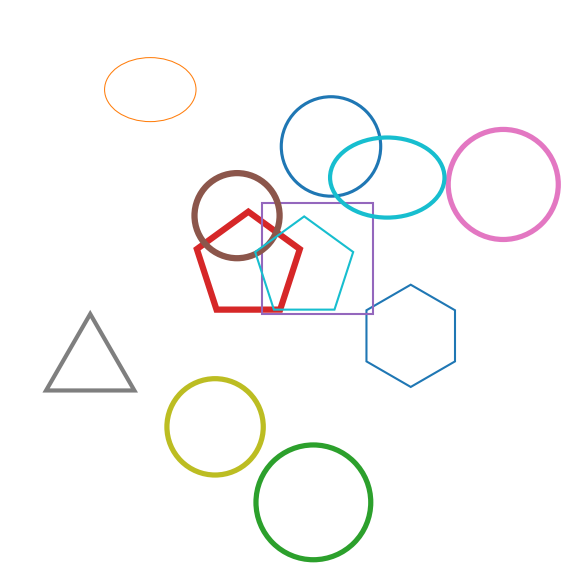[{"shape": "hexagon", "thickness": 1, "radius": 0.44, "center": [0.711, 0.418]}, {"shape": "circle", "thickness": 1.5, "radius": 0.43, "center": [0.573, 0.746]}, {"shape": "oval", "thickness": 0.5, "radius": 0.4, "center": [0.26, 0.844]}, {"shape": "circle", "thickness": 2.5, "radius": 0.5, "center": [0.543, 0.129]}, {"shape": "pentagon", "thickness": 3, "radius": 0.47, "center": [0.43, 0.539]}, {"shape": "square", "thickness": 1, "radius": 0.48, "center": [0.55, 0.552]}, {"shape": "circle", "thickness": 3, "radius": 0.37, "center": [0.41, 0.626]}, {"shape": "circle", "thickness": 2.5, "radius": 0.48, "center": [0.871, 0.68]}, {"shape": "triangle", "thickness": 2, "radius": 0.44, "center": [0.156, 0.367]}, {"shape": "circle", "thickness": 2.5, "radius": 0.42, "center": [0.372, 0.26]}, {"shape": "oval", "thickness": 2, "radius": 0.5, "center": [0.671, 0.692]}, {"shape": "pentagon", "thickness": 1, "radius": 0.45, "center": [0.527, 0.535]}]